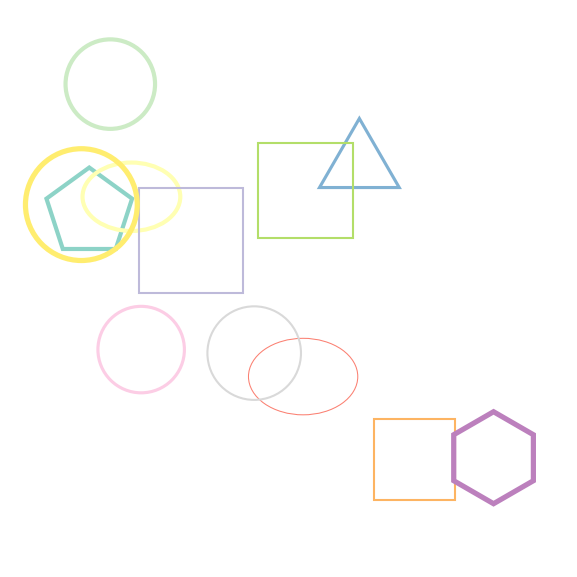[{"shape": "pentagon", "thickness": 2, "radius": 0.39, "center": [0.155, 0.631]}, {"shape": "oval", "thickness": 2, "radius": 0.42, "center": [0.228, 0.658]}, {"shape": "square", "thickness": 1, "radius": 0.45, "center": [0.331, 0.583]}, {"shape": "oval", "thickness": 0.5, "radius": 0.47, "center": [0.525, 0.347]}, {"shape": "triangle", "thickness": 1.5, "radius": 0.4, "center": [0.622, 0.714]}, {"shape": "square", "thickness": 1, "radius": 0.35, "center": [0.718, 0.203]}, {"shape": "square", "thickness": 1, "radius": 0.41, "center": [0.529, 0.669]}, {"shape": "circle", "thickness": 1.5, "radius": 0.37, "center": [0.244, 0.394]}, {"shape": "circle", "thickness": 1, "radius": 0.41, "center": [0.44, 0.388]}, {"shape": "hexagon", "thickness": 2.5, "radius": 0.4, "center": [0.855, 0.207]}, {"shape": "circle", "thickness": 2, "radius": 0.39, "center": [0.191, 0.853]}, {"shape": "circle", "thickness": 2.5, "radius": 0.48, "center": [0.141, 0.645]}]